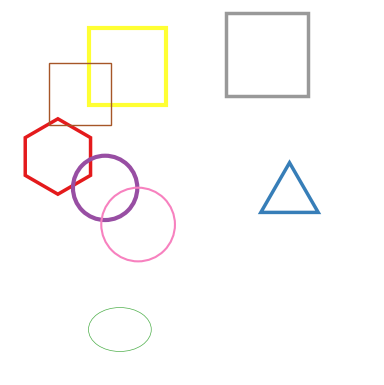[{"shape": "hexagon", "thickness": 2.5, "radius": 0.49, "center": [0.15, 0.593]}, {"shape": "triangle", "thickness": 2.5, "radius": 0.43, "center": [0.752, 0.491]}, {"shape": "oval", "thickness": 0.5, "radius": 0.41, "center": [0.311, 0.144]}, {"shape": "circle", "thickness": 3, "radius": 0.42, "center": [0.273, 0.512]}, {"shape": "square", "thickness": 3, "radius": 0.5, "center": [0.332, 0.827]}, {"shape": "square", "thickness": 1, "radius": 0.4, "center": [0.209, 0.757]}, {"shape": "circle", "thickness": 1.5, "radius": 0.48, "center": [0.359, 0.417]}, {"shape": "square", "thickness": 2.5, "radius": 0.53, "center": [0.694, 0.859]}]